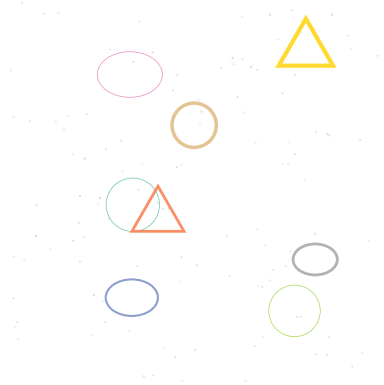[{"shape": "circle", "thickness": 0.5, "radius": 0.35, "center": [0.345, 0.468]}, {"shape": "triangle", "thickness": 2, "radius": 0.39, "center": [0.41, 0.438]}, {"shape": "oval", "thickness": 1.5, "radius": 0.34, "center": [0.342, 0.227]}, {"shape": "oval", "thickness": 0.5, "radius": 0.42, "center": [0.337, 0.806]}, {"shape": "circle", "thickness": 0.5, "radius": 0.33, "center": [0.765, 0.193]}, {"shape": "triangle", "thickness": 3, "radius": 0.41, "center": [0.795, 0.87]}, {"shape": "circle", "thickness": 2.5, "radius": 0.29, "center": [0.504, 0.675]}, {"shape": "oval", "thickness": 2, "radius": 0.29, "center": [0.819, 0.326]}]